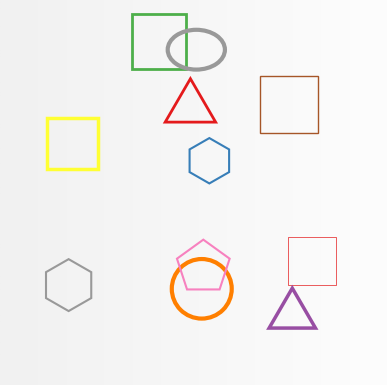[{"shape": "square", "thickness": 0.5, "radius": 0.31, "center": [0.806, 0.323]}, {"shape": "triangle", "thickness": 2, "radius": 0.38, "center": [0.491, 0.72]}, {"shape": "hexagon", "thickness": 1.5, "radius": 0.29, "center": [0.54, 0.582]}, {"shape": "square", "thickness": 2, "radius": 0.35, "center": [0.41, 0.892]}, {"shape": "triangle", "thickness": 2.5, "radius": 0.35, "center": [0.754, 0.182]}, {"shape": "circle", "thickness": 3, "radius": 0.39, "center": [0.521, 0.25]}, {"shape": "square", "thickness": 2.5, "radius": 0.33, "center": [0.187, 0.628]}, {"shape": "square", "thickness": 1, "radius": 0.37, "center": [0.746, 0.729]}, {"shape": "pentagon", "thickness": 1.5, "radius": 0.36, "center": [0.525, 0.306]}, {"shape": "oval", "thickness": 3, "radius": 0.37, "center": [0.507, 0.871]}, {"shape": "hexagon", "thickness": 1.5, "radius": 0.34, "center": [0.177, 0.259]}]